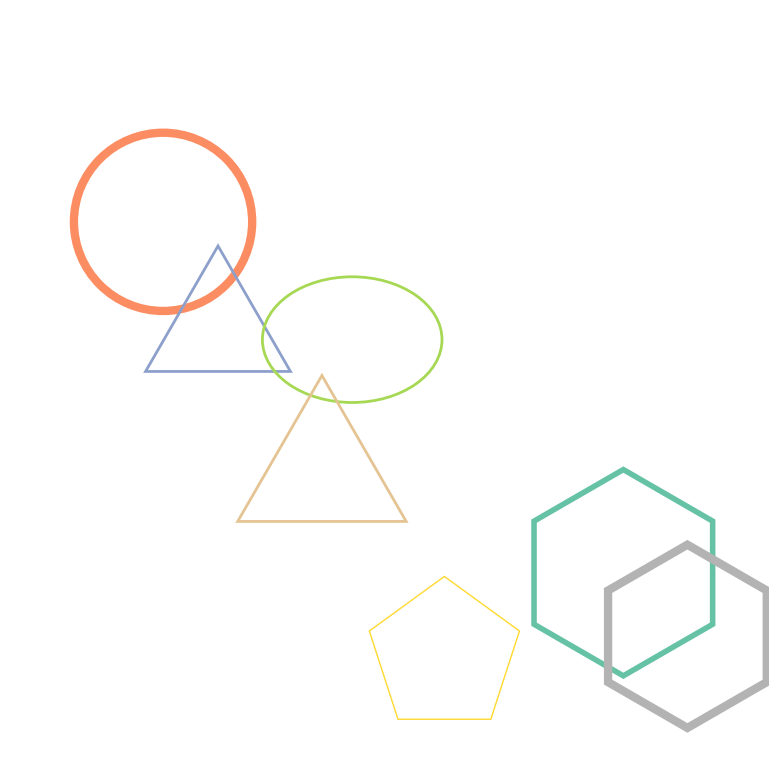[{"shape": "hexagon", "thickness": 2, "radius": 0.67, "center": [0.81, 0.256]}, {"shape": "circle", "thickness": 3, "radius": 0.58, "center": [0.212, 0.712]}, {"shape": "triangle", "thickness": 1, "radius": 0.54, "center": [0.283, 0.572]}, {"shape": "oval", "thickness": 1, "radius": 0.58, "center": [0.457, 0.559]}, {"shape": "pentagon", "thickness": 0.5, "radius": 0.51, "center": [0.577, 0.149]}, {"shape": "triangle", "thickness": 1, "radius": 0.63, "center": [0.418, 0.386]}, {"shape": "hexagon", "thickness": 3, "radius": 0.59, "center": [0.893, 0.174]}]